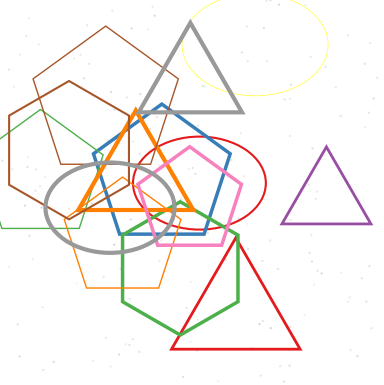[{"shape": "triangle", "thickness": 2, "radius": 0.96, "center": [0.613, 0.189]}, {"shape": "oval", "thickness": 1.5, "radius": 0.86, "center": [0.518, 0.524]}, {"shape": "pentagon", "thickness": 2.5, "radius": 0.93, "center": [0.42, 0.543]}, {"shape": "pentagon", "thickness": 1, "radius": 0.85, "center": [0.105, 0.545]}, {"shape": "hexagon", "thickness": 2.5, "radius": 0.87, "center": [0.468, 0.303]}, {"shape": "triangle", "thickness": 2, "radius": 0.67, "center": [0.848, 0.485]}, {"shape": "pentagon", "thickness": 1, "radius": 0.8, "center": [0.318, 0.381]}, {"shape": "triangle", "thickness": 3, "radius": 0.86, "center": [0.353, 0.541]}, {"shape": "oval", "thickness": 0.5, "radius": 0.95, "center": [0.663, 0.884]}, {"shape": "pentagon", "thickness": 1, "radius": 0.99, "center": [0.275, 0.734]}, {"shape": "hexagon", "thickness": 1.5, "radius": 0.9, "center": [0.179, 0.61]}, {"shape": "pentagon", "thickness": 2.5, "radius": 0.71, "center": [0.493, 0.477]}, {"shape": "oval", "thickness": 3, "radius": 0.84, "center": [0.286, 0.461]}, {"shape": "triangle", "thickness": 3, "radius": 0.77, "center": [0.494, 0.786]}]